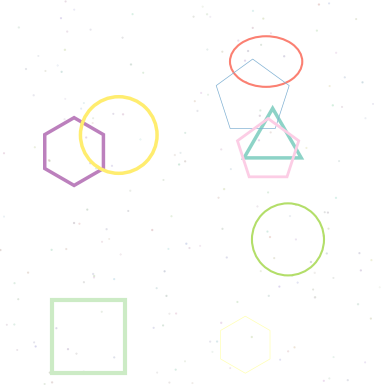[{"shape": "triangle", "thickness": 2.5, "radius": 0.43, "center": [0.708, 0.633]}, {"shape": "hexagon", "thickness": 0.5, "radius": 0.37, "center": [0.637, 0.105]}, {"shape": "oval", "thickness": 1.5, "radius": 0.47, "center": [0.691, 0.84]}, {"shape": "pentagon", "thickness": 0.5, "radius": 0.5, "center": [0.656, 0.747]}, {"shape": "circle", "thickness": 1.5, "radius": 0.47, "center": [0.748, 0.378]}, {"shape": "pentagon", "thickness": 2, "radius": 0.42, "center": [0.696, 0.608]}, {"shape": "hexagon", "thickness": 2.5, "radius": 0.44, "center": [0.192, 0.606]}, {"shape": "square", "thickness": 3, "radius": 0.47, "center": [0.23, 0.126]}, {"shape": "circle", "thickness": 2.5, "radius": 0.5, "center": [0.308, 0.649]}]